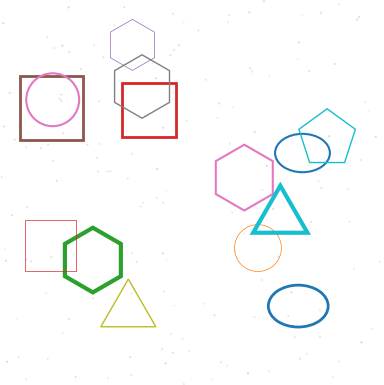[{"shape": "oval", "thickness": 2, "radius": 0.39, "center": [0.775, 0.205]}, {"shape": "oval", "thickness": 1.5, "radius": 0.36, "center": [0.786, 0.603]}, {"shape": "circle", "thickness": 0.5, "radius": 0.3, "center": [0.67, 0.356]}, {"shape": "hexagon", "thickness": 3, "radius": 0.42, "center": [0.241, 0.325]}, {"shape": "square", "thickness": 0.5, "radius": 0.33, "center": [0.131, 0.363]}, {"shape": "square", "thickness": 2, "radius": 0.35, "center": [0.387, 0.714]}, {"shape": "hexagon", "thickness": 0.5, "radius": 0.33, "center": [0.344, 0.883]}, {"shape": "square", "thickness": 2, "radius": 0.41, "center": [0.135, 0.719]}, {"shape": "circle", "thickness": 1.5, "radius": 0.34, "center": [0.137, 0.741]}, {"shape": "hexagon", "thickness": 1.5, "radius": 0.43, "center": [0.635, 0.539]}, {"shape": "hexagon", "thickness": 1, "radius": 0.41, "center": [0.369, 0.775]}, {"shape": "triangle", "thickness": 1, "radius": 0.41, "center": [0.333, 0.193]}, {"shape": "pentagon", "thickness": 1, "radius": 0.39, "center": [0.85, 0.64]}, {"shape": "triangle", "thickness": 3, "radius": 0.41, "center": [0.728, 0.436]}]